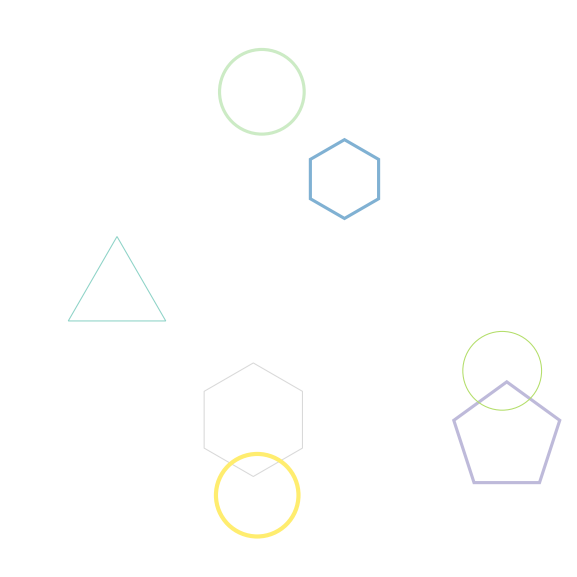[{"shape": "triangle", "thickness": 0.5, "radius": 0.49, "center": [0.203, 0.492]}, {"shape": "pentagon", "thickness": 1.5, "radius": 0.48, "center": [0.878, 0.241]}, {"shape": "hexagon", "thickness": 1.5, "radius": 0.34, "center": [0.597, 0.689]}, {"shape": "circle", "thickness": 0.5, "radius": 0.34, "center": [0.87, 0.357]}, {"shape": "hexagon", "thickness": 0.5, "radius": 0.49, "center": [0.439, 0.272]}, {"shape": "circle", "thickness": 1.5, "radius": 0.37, "center": [0.453, 0.84]}, {"shape": "circle", "thickness": 2, "radius": 0.36, "center": [0.445, 0.142]}]